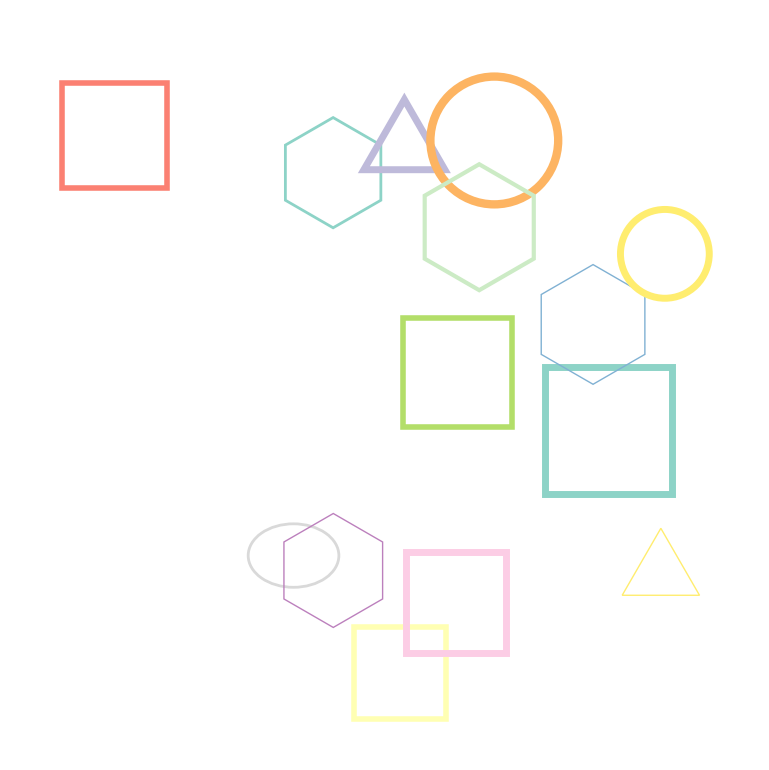[{"shape": "square", "thickness": 2.5, "radius": 0.41, "center": [0.79, 0.441]}, {"shape": "hexagon", "thickness": 1, "radius": 0.36, "center": [0.433, 0.776]}, {"shape": "square", "thickness": 2, "radius": 0.3, "center": [0.519, 0.126]}, {"shape": "triangle", "thickness": 2.5, "radius": 0.3, "center": [0.525, 0.81]}, {"shape": "square", "thickness": 2, "radius": 0.34, "center": [0.149, 0.824]}, {"shape": "hexagon", "thickness": 0.5, "radius": 0.39, "center": [0.77, 0.579]}, {"shape": "circle", "thickness": 3, "radius": 0.41, "center": [0.642, 0.818]}, {"shape": "square", "thickness": 2, "radius": 0.35, "center": [0.595, 0.516]}, {"shape": "square", "thickness": 2.5, "radius": 0.33, "center": [0.592, 0.217]}, {"shape": "oval", "thickness": 1, "radius": 0.29, "center": [0.381, 0.278]}, {"shape": "hexagon", "thickness": 0.5, "radius": 0.37, "center": [0.433, 0.259]}, {"shape": "hexagon", "thickness": 1.5, "radius": 0.41, "center": [0.622, 0.705]}, {"shape": "triangle", "thickness": 0.5, "radius": 0.29, "center": [0.858, 0.256]}, {"shape": "circle", "thickness": 2.5, "radius": 0.29, "center": [0.863, 0.67]}]